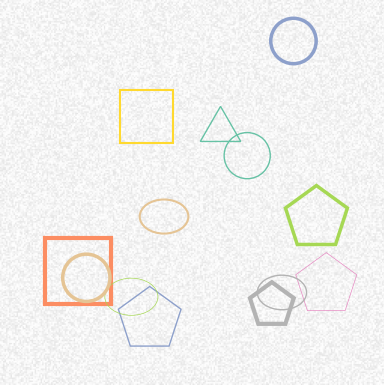[{"shape": "circle", "thickness": 1, "radius": 0.3, "center": [0.642, 0.596]}, {"shape": "triangle", "thickness": 1, "radius": 0.3, "center": [0.573, 0.663]}, {"shape": "square", "thickness": 3, "radius": 0.43, "center": [0.203, 0.296]}, {"shape": "circle", "thickness": 2.5, "radius": 0.29, "center": [0.762, 0.894]}, {"shape": "pentagon", "thickness": 1, "radius": 0.43, "center": [0.389, 0.17]}, {"shape": "pentagon", "thickness": 0.5, "radius": 0.42, "center": [0.847, 0.261]}, {"shape": "oval", "thickness": 0.5, "radius": 0.34, "center": [0.341, 0.229]}, {"shape": "pentagon", "thickness": 2.5, "radius": 0.42, "center": [0.822, 0.433]}, {"shape": "square", "thickness": 1.5, "radius": 0.34, "center": [0.381, 0.698]}, {"shape": "circle", "thickness": 2.5, "radius": 0.31, "center": [0.224, 0.278]}, {"shape": "oval", "thickness": 1.5, "radius": 0.32, "center": [0.426, 0.438]}, {"shape": "oval", "thickness": 1, "radius": 0.32, "center": [0.732, 0.24]}, {"shape": "pentagon", "thickness": 3, "radius": 0.3, "center": [0.706, 0.207]}]